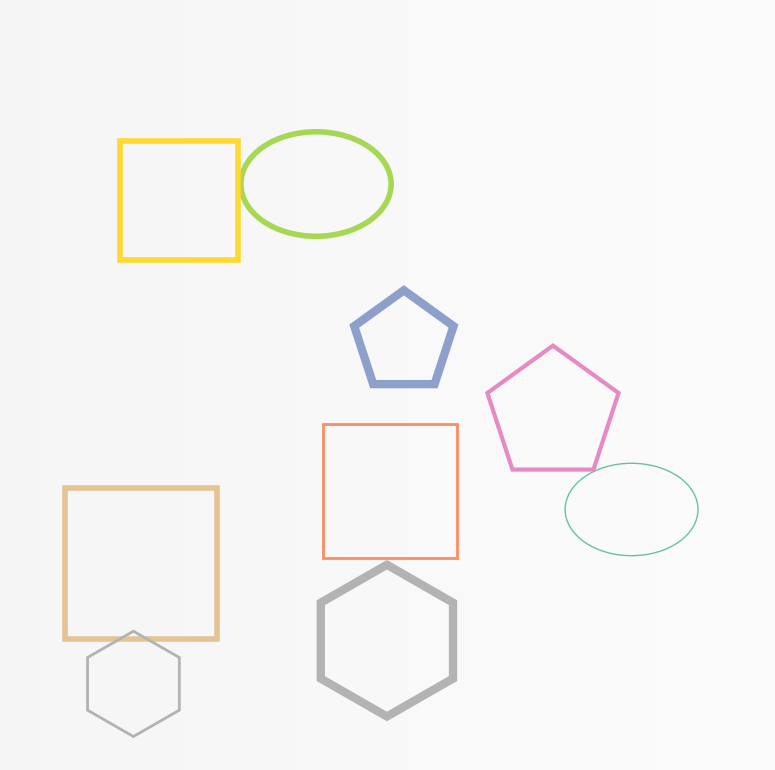[{"shape": "oval", "thickness": 0.5, "radius": 0.43, "center": [0.815, 0.338]}, {"shape": "square", "thickness": 1, "radius": 0.43, "center": [0.504, 0.362]}, {"shape": "pentagon", "thickness": 3, "radius": 0.34, "center": [0.521, 0.556]}, {"shape": "pentagon", "thickness": 1.5, "radius": 0.44, "center": [0.714, 0.462]}, {"shape": "oval", "thickness": 2, "radius": 0.48, "center": [0.408, 0.761]}, {"shape": "square", "thickness": 2, "radius": 0.38, "center": [0.231, 0.74]}, {"shape": "square", "thickness": 2, "radius": 0.49, "center": [0.182, 0.269]}, {"shape": "hexagon", "thickness": 1, "radius": 0.34, "center": [0.172, 0.112]}, {"shape": "hexagon", "thickness": 3, "radius": 0.49, "center": [0.499, 0.168]}]